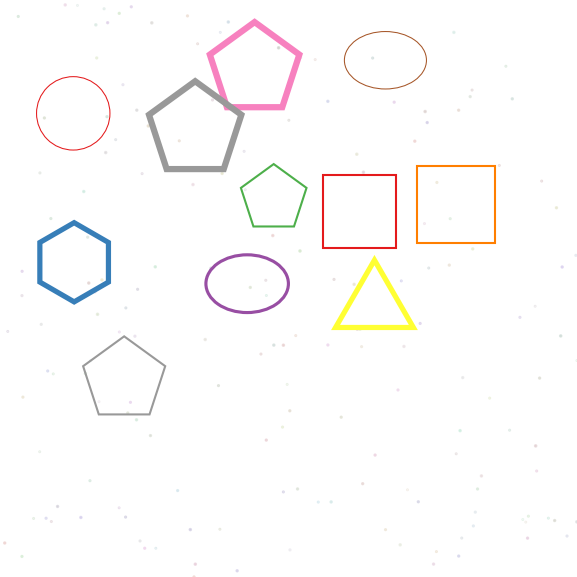[{"shape": "square", "thickness": 1, "radius": 0.31, "center": [0.623, 0.633]}, {"shape": "circle", "thickness": 0.5, "radius": 0.32, "center": [0.127, 0.803]}, {"shape": "hexagon", "thickness": 2.5, "radius": 0.34, "center": [0.128, 0.545]}, {"shape": "pentagon", "thickness": 1, "radius": 0.3, "center": [0.474, 0.655]}, {"shape": "oval", "thickness": 1.5, "radius": 0.36, "center": [0.428, 0.508]}, {"shape": "square", "thickness": 1, "radius": 0.34, "center": [0.789, 0.645]}, {"shape": "triangle", "thickness": 2.5, "radius": 0.39, "center": [0.648, 0.471]}, {"shape": "oval", "thickness": 0.5, "radius": 0.36, "center": [0.667, 0.895]}, {"shape": "pentagon", "thickness": 3, "radius": 0.41, "center": [0.441, 0.879]}, {"shape": "pentagon", "thickness": 3, "radius": 0.42, "center": [0.338, 0.774]}, {"shape": "pentagon", "thickness": 1, "radius": 0.37, "center": [0.215, 0.342]}]